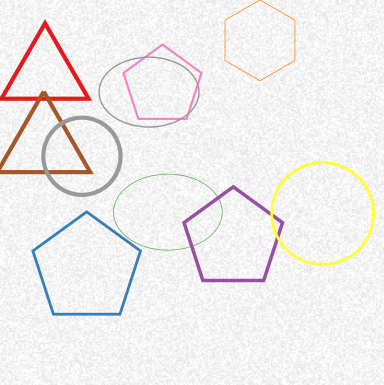[{"shape": "triangle", "thickness": 3, "radius": 0.65, "center": [0.117, 0.809]}, {"shape": "pentagon", "thickness": 2, "radius": 0.73, "center": [0.225, 0.303]}, {"shape": "oval", "thickness": 0.5, "radius": 0.71, "center": [0.436, 0.449]}, {"shape": "pentagon", "thickness": 2.5, "radius": 0.67, "center": [0.606, 0.38]}, {"shape": "hexagon", "thickness": 0.5, "radius": 0.52, "center": [0.675, 0.895]}, {"shape": "circle", "thickness": 2, "radius": 0.66, "center": [0.838, 0.445]}, {"shape": "triangle", "thickness": 3, "radius": 0.7, "center": [0.114, 0.623]}, {"shape": "pentagon", "thickness": 1.5, "radius": 0.53, "center": [0.422, 0.777]}, {"shape": "circle", "thickness": 3, "radius": 0.5, "center": [0.213, 0.594]}, {"shape": "oval", "thickness": 1, "radius": 0.65, "center": [0.387, 0.761]}]